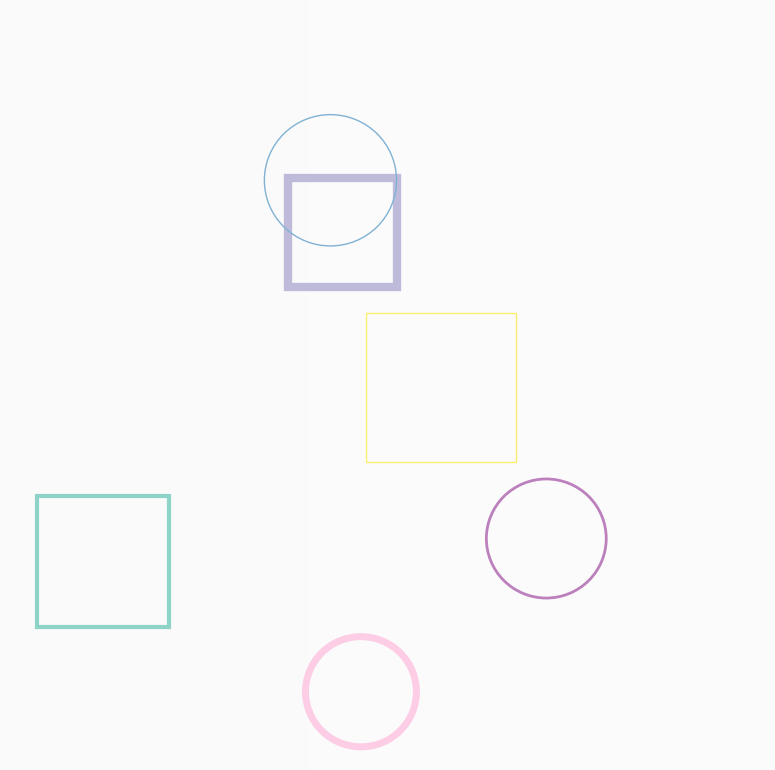[{"shape": "square", "thickness": 1.5, "radius": 0.42, "center": [0.133, 0.271]}, {"shape": "square", "thickness": 3, "radius": 0.35, "center": [0.442, 0.699]}, {"shape": "circle", "thickness": 0.5, "radius": 0.43, "center": [0.426, 0.766]}, {"shape": "circle", "thickness": 2.5, "radius": 0.36, "center": [0.466, 0.102]}, {"shape": "circle", "thickness": 1, "radius": 0.39, "center": [0.705, 0.301]}, {"shape": "square", "thickness": 0.5, "radius": 0.48, "center": [0.569, 0.497]}]